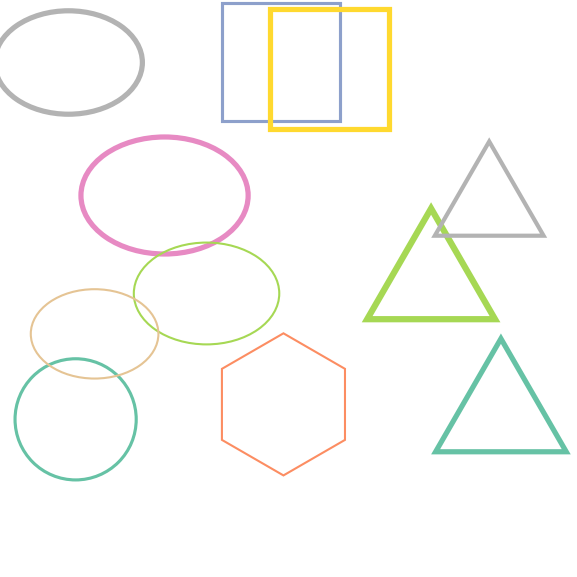[{"shape": "circle", "thickness": 1.5, "radius": 0.52, "center": [0.131, 0.273]}, {"shape": "triangle", "thickness": 2.5, "radius": 0.65, "center": [0.867, 0.282]}, {"shape": "hexagon", "thickness": 1, "radius": 0.62, "center": [0.491, 0.299]}, {"shape": "square", "thickness": 1.5, "radius": 0.51, "center": [0.487, 0.892]}, {"shape": "oval", "thickness": 2.5, "radius": 0.72, "center": [0.285, 0.661]}, {"shape": "triangle", "thickness": 3, "radius": 0.64, "center": [0.746, 0.51]}, {"shape": "oval", "thickness": 1, "radius": 0.63, "center": [0.358, 0.491]}, {"shape": "square", "thickness": 2.5, "radius": 0.52, "center": [0.571, 0.88]}, {"shape": "oval", "thickness": 1, "radius": 0.55, "center": [0.164, 0.421]}, {"shape": "oval", "thickness": 2.5, "radius": 0.64, "center": [0.119, 0.891]}, {"shape": "triangle", "thickness": 2, "radius": 0.54, "center": [0.847, 0.645]}]